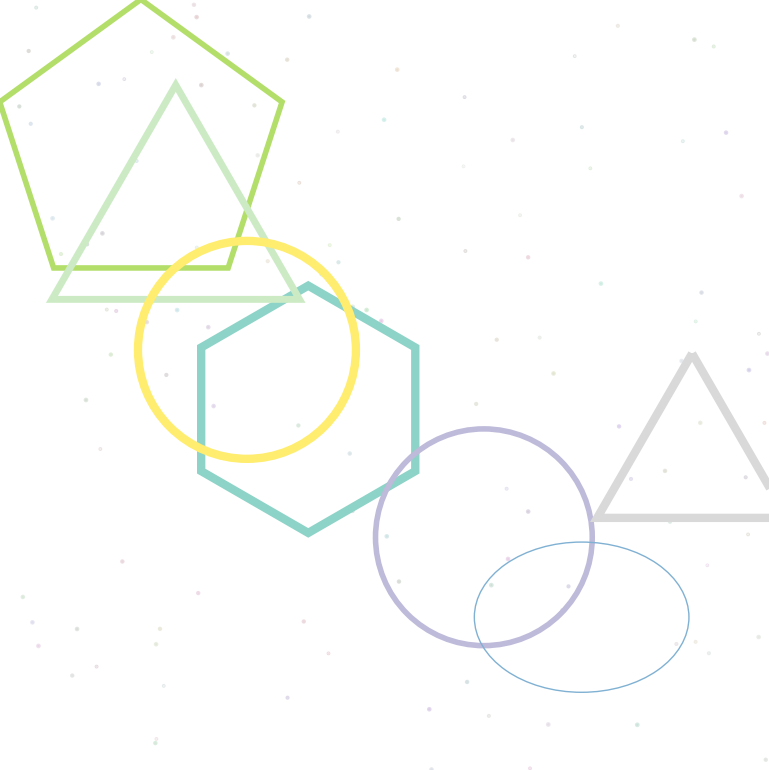[{"shape": "hexagon", "thickness": 3, "radius": 0.8, "center": [0.4, 0.468]}, {"shape": "circle", "thickness": 2, "radius": 0.7, "center": [0.628, 0.302]}, {"shape": "oval", "thickness": 0.5, "radius": 0.7, "center": [0.755, 0.198]}, {"shape": "pentagon", "thickness": 2, "radius": 0.96, "center": [0.183, 0.808]}, {"shape": "triangle", "thickness": 3, "radius": 0.71, "center": [0.899, 0.399]}, {"shape": "triangle", "thickness": 2.5, "radius": 0.93, "center": [0.228, 0.704]}, {"shape": "circle", "thickness": 3, "radius": 0.71, "center": [0.321, 0.546]}]